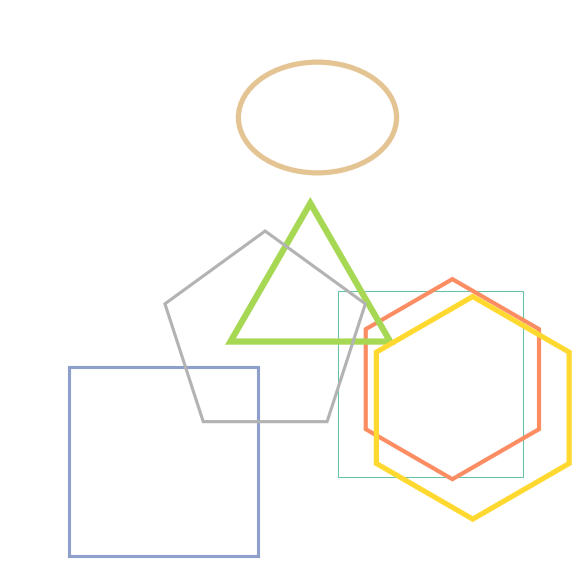[{"shape": "square", "thickness": 0.5, "radius": 0.8, "center": [0.746, 0.334]}, {"shape": "hexagon", "thickness": 2, "radius": 0.87, "center": [0.783, 0.343]}, {"shape": "square", "thickness": 1.5, "radius": 0.82, "center": [0.283, 0.2]}, {"shape": "triangle", "thickness": 3, "radius": 0.8, "center": [0.537, 0.488]}, {"shape": "hexagon", "thickness": 2.5, "radius": 0.96, "center": [0.819, 0.293]}, {"shape": "oval", "thickness": 2.5, "radius": 0.68, "center": [0.55, 0.796]}, {"shape": "pentagon", "thickness": 1.5, "radius": 0.91, "center": [0.459, 0.417]}]